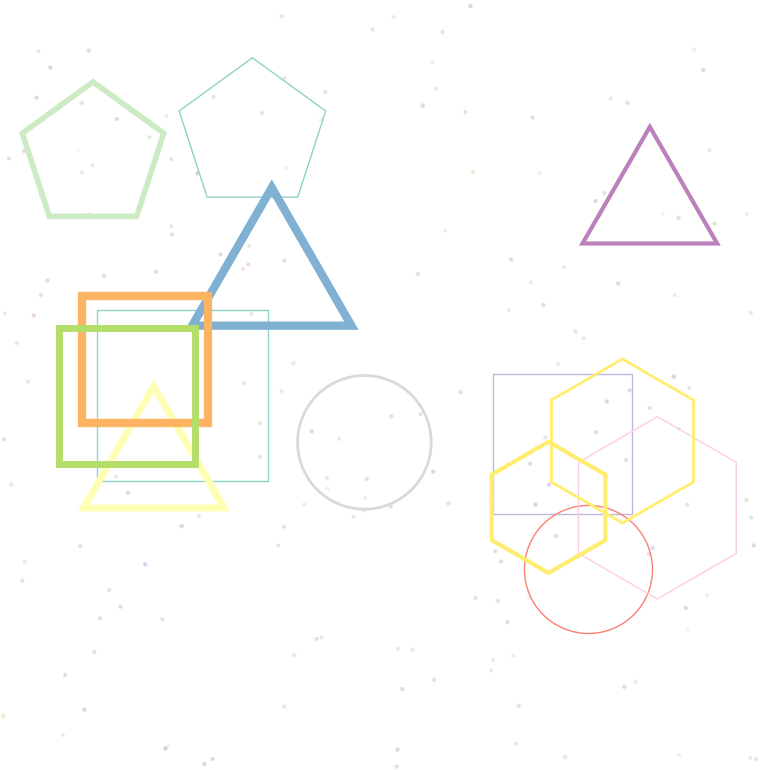[{"shape": "square", "thickness": 0.5, "radius": 0.56, "center": [0.237, 0.486]}, {"shape": "pentagon", "thickness": 0.5, "radius": 0.5, "center": [0.328, 0.825]}, {"shape": "triangle", "thickness": 2.5, "radius": 0.53, "center": [0.2, 0.393]}, {"shape": "square", "thickness": 0.5, "radius": 0.45, "center": [0.731, 0.423]}, {"shape": "circle", "thickness": 0.5, "radius": 0.42, "center": [0.764, 0.26]}, {"shape": "triangle", "thickness": 3, "radius": 0.6, "center": [0.353, 0.637]}, {"shape": "square", "thickness": 3, "radius": 0.41, "center": [0.188, 0.533]}, {"shape": "square", "thickness": 2.5, "radius": 0.44, "center": [0.165, 0.485]}, {"shape": "hexagon", "thickness": 0.5, "radius": 0.59, "center": [0.854, 0.341]}, {"shape": "circle", "thickness": 1, "radius": 0.43, "center": [0.473, 0.426]}, {"shape": "triangle", "thickness": 1.5, "radius": 0.5, "center": [0.844, 0.734]}, {"shape": "pentagon", "thickness": 2, "radius": 0.48, "center": [0.121, 0.797]}, {"shape": "hexagon", "thickness": 1.5, "radius": 0.43, "center": [0.712, 0.341]}, {"shape": "hexagon", "thickness": 1, "radius": 0.53, "center": [0.808, 0.427]}]